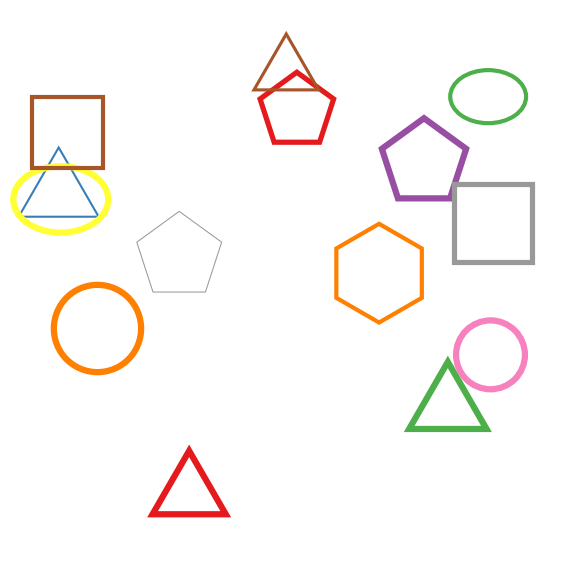[{"shape": "pentagon", "thickness": 2.5, "radius": 0.33, "center": [0.514, 0.807]}, {"shape": "triangle", "thickness": 3, "radius": 0.37, "center": [0.328, 0.145]}, {"shape": "triangle", "thickness": 1, "radius": 0.4, "center": [0.102, 0.664]}, {"shape": "oval", "thickness": 2, "radius": 0.33, "center": [0.845, 0.832]}, {"shape": "triangle", "thickness": 3, "radius": 0.39, "center": [0.775, 0.295]}, {"shape": "pentagon", "thickness": 3, "radius": 0.38, "center": [0.734, 0.718]}, {"shape": "circle", "thickness": 3, "radius": 0.38, "center": [0.169, 0.43]}, {"shape": "hexagon", "thickness": 2, "radius": 0.43, "center": [0.656, 0.526]}, {"shape": "oval", "thickness": 3, "radius": 0.41, "center": [0.105, 0.654]}, {"shape": "triangle", "thickness": 1.5, "radius": 0.32, "center": [0.496, 0.876]}, {"shape": "square", "thickness": 2, "radius": 0.31, "center": [0.117, 0.769]}, {"shape": "circle", "thickness": 3, "radius": 0.3, "center": [0.849, 0.385]}, {"shape": "square", "thickness": 2.5, "radius": 0.34, "center": [0.854, 0.613]}, {"shape": "pentagon", "thickness": 0.5, "radius": 0.39, "center": [0.31, 0.556]}]